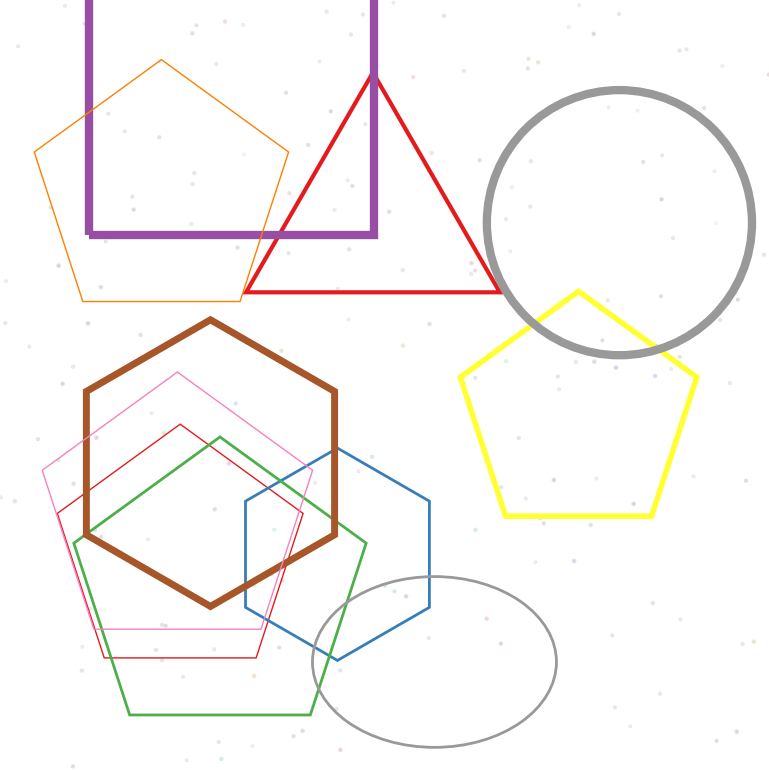[{"shape": "triangle", "thickness": 1.5, "radius": 0.95, "center": [0.484, 0.716]}, {"shape": "pentagon", "thickness": 0.5, "radius": 0.84, "center": [0.234, 0.281]}, {"shape": "hexagon", "thickness": 1, "radius": 0.69, "center": [0.438, 0.28]}, {"shape": "pentagon", "thickness": 1, "radius": 1.0, "center": [0.286, 0.233]}, {"shape": "square", "thickness": 3, "radius": 0.92, "center": [0.3, 0.88]}, {"shape": "pentagon", "thickness": 0.5, "radius": 0.87, "center": [0.21, 0.749]}, {"shape": "pentagon", "thickness": 2, "radius": 0.81, "center": [0.751, 0.46]}, {"shape": "hexagon", "thickness": 2.5, "radius": 0.93, "center": [0.273, 0.399]}, {"shape": "pentagon", "thickness": 0.5, "radius": 0.92, "center": [0.23, 0.332]}, {"shape": "oval", "thickness": 1, "radius": 0.79, "center": [0.564, 0.14]}, {"shape": "circle", "thickness": 3, "radius": 0.86, "center": [0.804, 0.711]}]